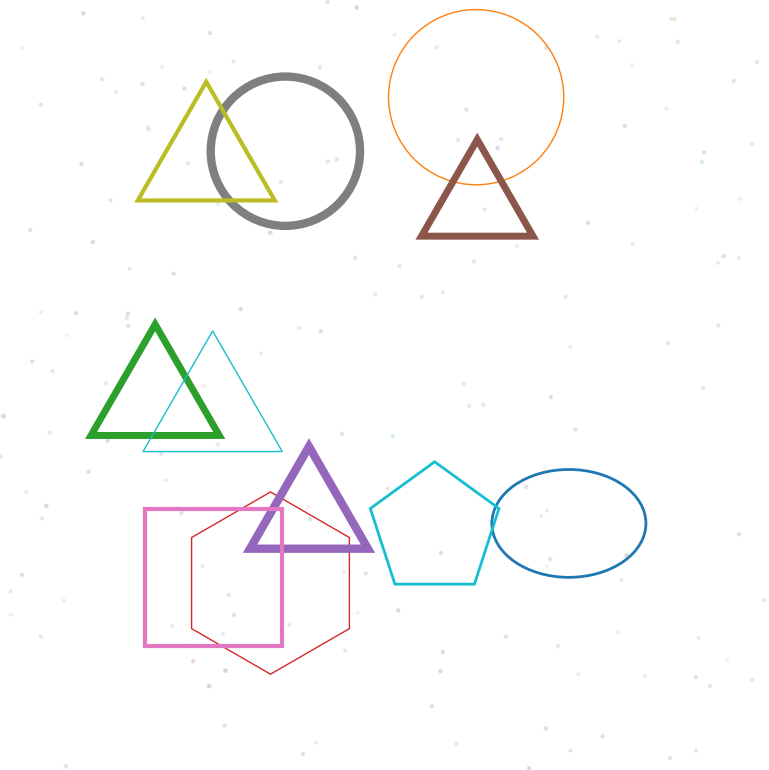[{"shape": "oval", "thickness": 1, "radius": 0.5, "center": [0.739, 0.32]}, {"shape": "circle", "thickness": 0.5, "radius": 0.57, "center": [0.618, 0.874]}, {"shape": "triangle", "thickness": 2.5, "radius": 0.48, "center": [0.201, 0.483]}, {"shape": "hexagon", "thickness": 0.5, "radius": 0.59, "center": [0.351, 0.243]}, {"shape": "triangle", "thickness": 3, "radius": 0.44, "center": [0.401, 0.332]}, {"shape": "triangle", "thickness": 2.5, "radius": 0.42, "center": [0.62, 0.735]}, {"shape": "square", "thickness": 1.5, "radius": 0.45, "center": [0.277, 0.25]}, {"shape": "circle", "thickness": 3, "radius": 0.48, "center": [0.371, 0.804]}, {"shape": "triangle", "thickness": 1.5, "radius": 0.51, "center": [0.268, 0.791]}, {"shape": "pentagon", "thickness": 1, "radius": 0.44, "center": [0.565, 0.312]}, {"shape": "triangle", "thickness": 0.5, "radius": 0.52, "center": [0.276, 0.466]}]